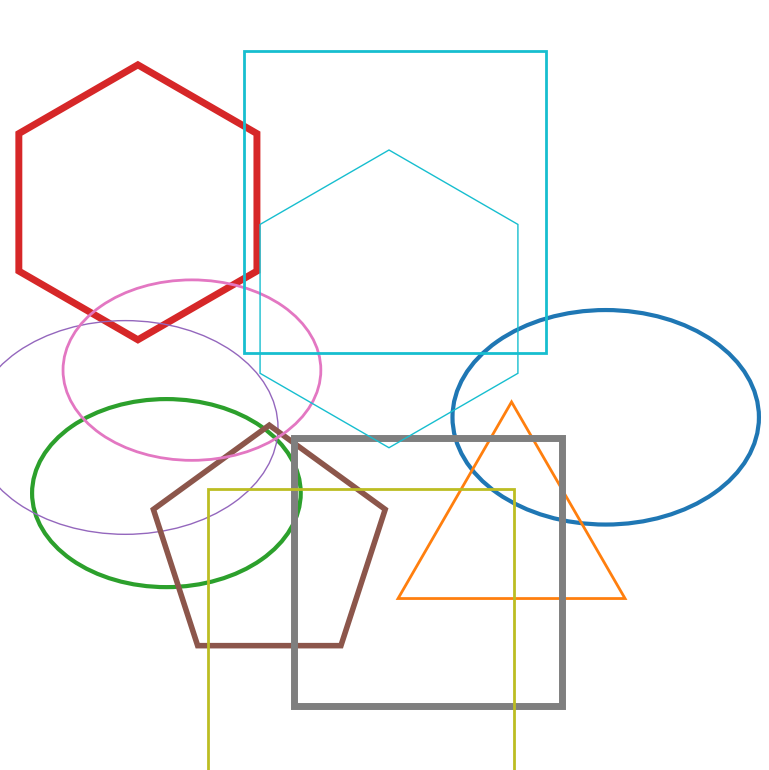[{"shape": "oval", "thickness": 1.5, "radius": 0.99, "center": [0.787, 0.458]}, {"shape": "triangle", "thickness": 1, "radius": 0.85, "center": [0.664, 0.308]}, {"shape": "oval", "thickness": 1.5, "radius": 0.87, "center": [0.216, 0.36]}, {"shape": "hexagon", "thickness": 2.5, "radius": 0.89, "center": [0.179, 0.737]}, {"shape": "oval", "thickness": 0.5, "radius": 0.99, "center": [0.163, 0.445]}, {"shape": "pentagon", "thickness": 2, "radius": 0.79, "center": [0.35, 0.29]}, {"shape": "oval", "thickness": 1, "radius": 0.84, "center": [0.249, 0.519]}, {"shape": "square", "thickness": 2.5, "radius": 0.87, "center": [0.556, 0.257]}, {"shape": "square", "thickness": 1, "radius": 0.99, "center": [0.469, 0.166]}, {"shape": "hexagon", "thickness": 0.5, "radius": 0.97, "center": [0.505, 0.612]}, {"shape": "square", "thickness": 1, "radius": 0.98, "center": [0.513, 0.738]}]